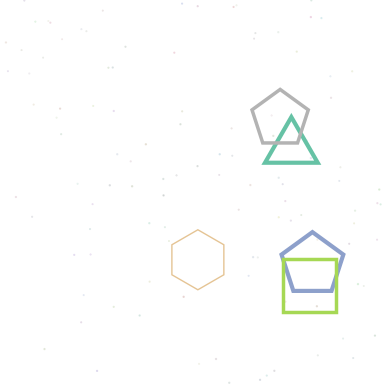[{"shape": "triangle", "thickness": 3, "radius": 0.4, "center": [0.757, 0.617]}, {"shape": "pentagon", "thickness": 3, "radius": 0.42, "center": [0.812, 0.313]}, {"shape": "square", "thickness": 2.5, "radius": 0.34, "center": [0.805, 0.259]}, {"shape": "hexagon", "thickness": 1, "radius": 0.39, "center": [0.514, 0.325]}, {"shape": "pentagon", "thickness": 2.5, "radius": 0.38, "center": [0.728, 0.691]}]